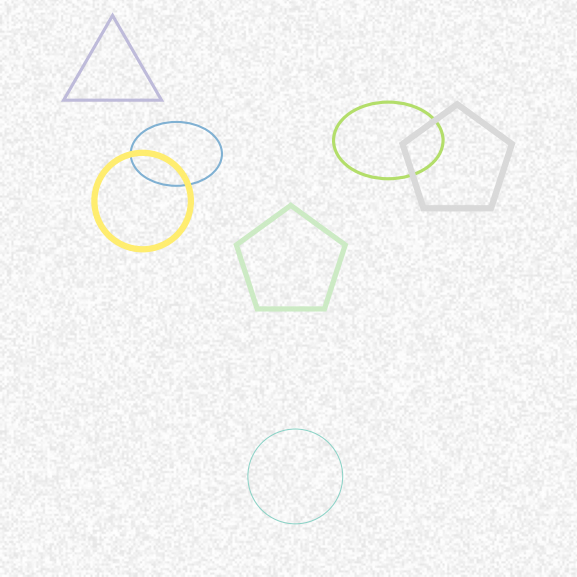[{"shape": "circle", "thickness": 0.5, "radius": 0.41, "center": [0.511, 0.174]}, {"shape": "triangle", "thickness": 1.5, "radius": 0.49, "center": [0.195, 0.875]}, {"shape": "oval", "thickness": 1, "radius": 0.4, "center": [0.305, 0.733]}, {"shape": "oval", "thickness": 1.5, "radius": 0.47, "center": [0.672, 0.756]}, {"shape": "pentagon", "thickness": 3, "radius": 0.5, "center": [0.792, 0.719]}, {"shape": "pentagon", "thickness": 2.5, "radius": 0.5, "center": [0.504, 0.544]}, {"shape": "circle", "thickness": 3, "radius": 0.42, "center": [0.247, 0.651]}]